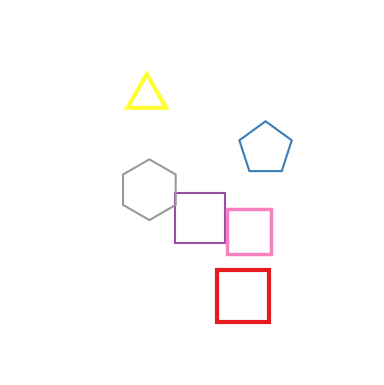[{"shape": "square", "thickness": 3, "radius": 0.34, "center": [0.631, 0.231]}, {"shape": "pentagon", "thickness": 1.5, "radius": 0.36, "center": [0.69, 0.613]}, {"shape": "square", "thickness": 1.5, "radius": 0.32, "center": [0.519, 0.434]}, {"shape": "triangle", "thickness": 3, "radius": 0.29, "center": [0.381, 0.749]}, {"shape": "square", "thickness": 2.5, "radius": 0.29, "center": [0.647, 0.398]}, {"shape": "hexagon", "thickness": 1.5, "radius": 0.39, "center": [0.388, 0.507]}]